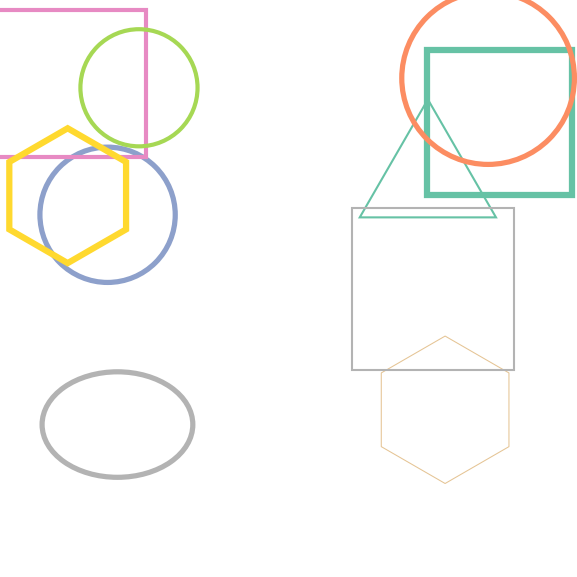[{"shape": "triangle", "thickness": 1, "radius": 0.68, "center": [0.741, 0.691]}, {"shape": "square", "thickness": 3, "radius": 0.63, "center": [0.865, 0.787]}, {"shape": "circle", "thickness": 2.5, "radius": 0.75, "center": [0.845, 0.864]}, {"shape": "circle", "thickness": 2.5, "radius": 0.59, "center": [0.186, 0.627]}, {"shape": "square", "thickness": 2, "radius": 0.64, "center": [0.124, 0.855]}, {"shape": "circle", "thickness": 2, "radius": 0.51, "center": [0.241, 0.847]}, {"shape": "hexagon", "thickness": 3, "radius": 0.58, "center": [0.117, 0.66]}, {"shape": "hexagon", "thickness": 0.5, "radius": 0.64, "center": [0.771, 0.29]}, {"shape": "oval", "thickness": 2.5, "radius": 0.65, "center": [0.203, 0.264]}, {"shape": "square", "thickness": 1, "radius": 0.7, "center": [0.75, 0.499]}]